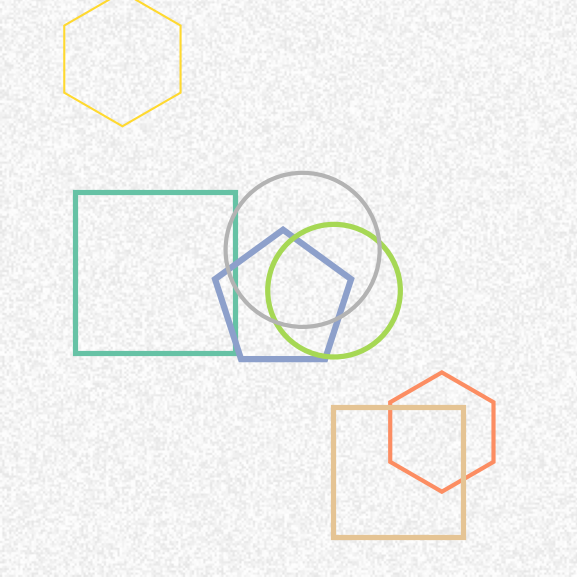[{"shape": "square", "thickness": 2.5, "radius": 0.7, "center": [0.268, 0.528]}, {"shape": "hexagon", "thickness": 2, "radius": 0.52, "center": [0.765, 0.251]}, {"shape": "pentagon", "thickness": 3, "radius": 0.62, "center": [0.49, 0.477]}, {"shape": "circle", "thickness": 2.5, "radius": 0.57, "center": [0.578, 0.496]}, {"shape": "hexagon", "thickness": 1, "radius": 0.58, "center": [0.212, 0.897]}, {"shape": "square", "thickness": 2.5, "radius": 0.56, "center": [0.689, 0.182]}, {"shape": "circle", "thickness": 2, "radius": 0.67, "center": [0.524, 0.566]}]